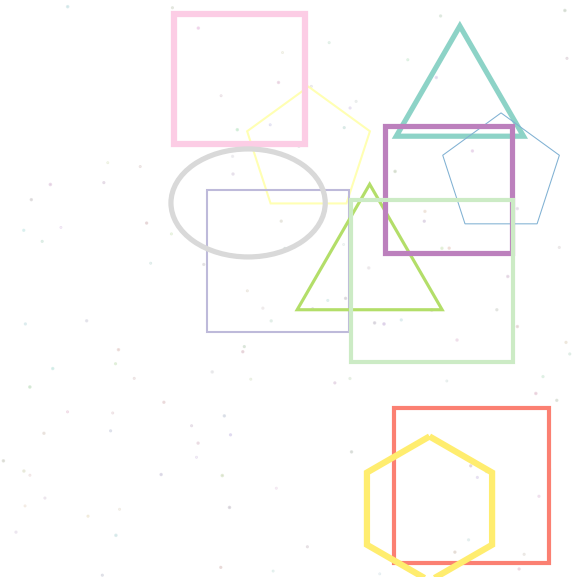[{"shape": "triangle", "thickness": 2.5, "radius": 0.64, "center": [0.796, 0.827]}, {"shape": "pentagon", "thickness": 1, "radius": 0.56, "center": [0.534, 0.737]}, {"shape": "square", "thickness": 1, "radius": 0.62, "center": [0.481, 0.547]}, {"shape": "square", "thickness": 2, "radius": 0.67, "center": [0.816, 0.159]}, {"shape": "pentagon", "thickness": 0.5, "radius": 0.53, "center": [0.868, 0.697]}, {"shape": "triangle", "thickness": 1.5, "radius": 0.72, "center": [0.64, 0.535]}, {"shape": "square", "thickness": 3, "radius": 0.56, "center": [0.415, 0.862]}, {"shape": "oval", "thickness": 2.5, "radius": 0.67, "center": [0.43, 0.648]}, {"shape": "square", "thickness": 2.5, "radius": 0.55, "center": [0.776, 0.671]}, {"shape": "square", "thickness": 2, "radius": 0.7, "center": [0.748, 0.513]}, {"shape": "hexagon", "thickness": 3, "radius": 0.63, "center": [0.744, 0.118]}]